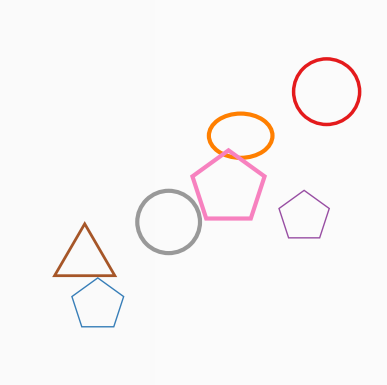[{"shape": "circle", "thickness": 2.5, "radius": 0.43, "center": [0.843, 0.762]}, {"shape": "pentagon", "thickness": 1, "radius": 0.35, "center": [0.252, 0.208]}, {"shape": "pentagon", "thickness": 1, "radius": 0.34, "center": [0.785, 0.437]}, {"shape": "oval", "thickness": 3, "radius": 0.41, "center": [0.621, 0.648]}, {"shape": "triangle", "thickness": 2, "radius": 0.45, "center": [0.219, 0.329]}, {"shape": "pentagon", "thickness": 3, "radius": 0.49, "center": [0.59, 0.512]}, {"shape": "circle", "thickness": 3, "radius": 0.4, "center": [0.435, 0.423]}]